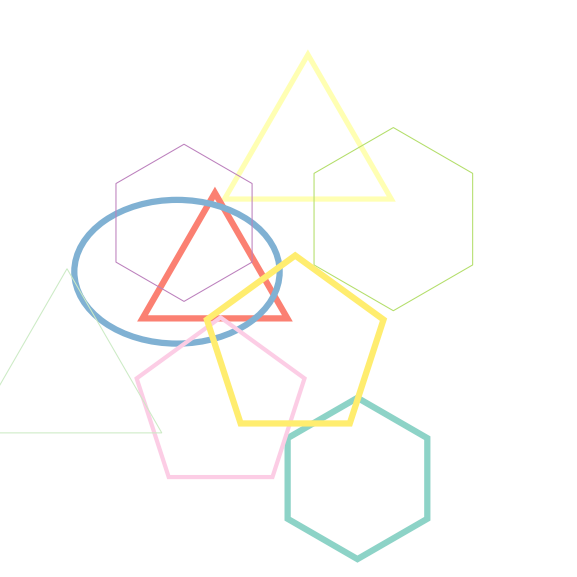[{"shape": "hexagon", "thickness": 3, "radius": 0.7, "center": [0.619, 0.171]}, {"shape": "triangle", "thickness": 2.5, "radius": 0.83, "center": [0.533, 0.738]}, {"shape": "triangle", "thickness": 3, "radius": 0.72, "center": [0.372, 0.52]}, {"shape": "oval", "thickness": 3, "radius": 0.89, "center": [0.306, 0.529]}, {"shape": "hexagon", "thickness": 0.5, "radius": 0.79, "center": [0.681, 0.62]}, {"shape": "pentagon", "thickness": 2, "radius": 0.76, "center": [0.382, 0.297]}, {"shape": "hexagon", "thickness": 0.5, "radius": 0.68, "center": [0.319, 0.613]}, {"shape": "triangle", "thickness": 0.5, "radius": 0.95, "center": [0.116, 0.344]}, {"shape": "pentagon", "thickness": 3, "radius": 0.8, "center": [0.511, 0.396]}]